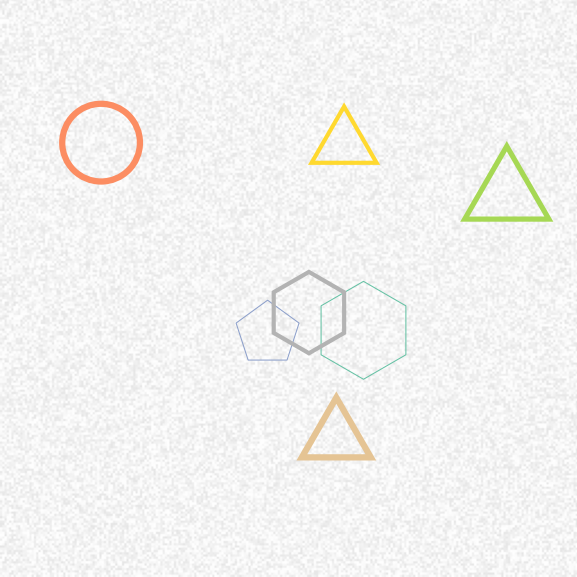[{"shape": "hexagon", "thickness": 0.5, "radius": 0.42, "center": [0.629, 0.427]}, {"shape": "circle", "thickness": 3, "radius": 0.34, "center": [0.175, 0.752]}, {"shape": "pentagon", "thickness": 0.5, "radius": 0.29, "center": [0.463, 0.422]}, {"shape": "triangle", "thickness": 2.5, "radius": 0.42, "center": [0.878, 0.662]}, {"shape": "triangle", "thickness": 2, "radius": 0.32, "center": [0.596, 0.75]}, {"shape": "triangle", "thickness": 3, "radius": 0.34, "center": [0.582, 0.242]}, {"shape": "hexagon", "thickness": 2, "radius": 0.35, "center": [0.535, 0.458]}]